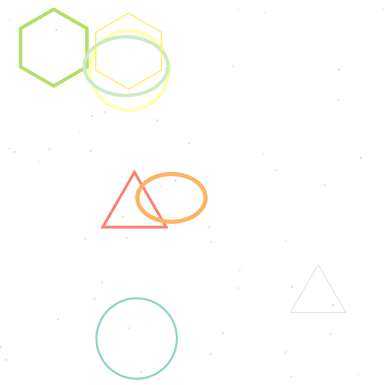[{"shape": "circle", "thickness": 1.5, "radius": 0.52, "center": [0.355, 0.121]}, {"shape": "circle", "thickness": 2.5, "radius": 0.51, "center": [0.336, 0.817]}, {"shape": "triangle", "thickness": 2, "radius": 0.48, "center": [0.349, 0.458]}, {"shape": "oval", "thickness": 3, "radius": 0.44, "center": [0.445, 0.486]}, {"shape": "hexagon", "thickness": 2.5, "radius": 0.5, "center": [0.14, 0.876]}, {"shape": "triangle", "thickness": 0.5, "radius": 0.42, "center": [0.826, 0.23]}, {"shape": "oval", "thickness": 2.5, "radius": 0.54, "center": [0.327, 0.828]}, {"shape": "hexagon", "thickness": 1, "radius": 0.49, "center": [0.334, 0.867]}]